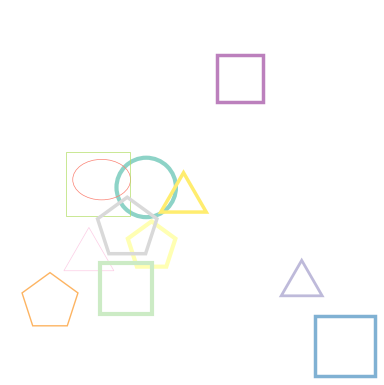[{"shape": "circle", "thickness": 3, "radius": 0.39, "center": [0.38, 0.513]}, {"shape": "pentagon", "thickness": 3, "radius": 0.33, "center": [0.394, 0.36]}, {"shape": "triangle", "thickness": 2, "radius": 0.31, "center": [0.784, 0.262]}, {"shape": "oval", "thickness": 0.5, "radius": 0.38, "center": [0.264, 0.533]}, {"shape": "square", "thickness": 2.5, "radius": 0.39, "center": [0.896, 0.102]}, {"shape": "pentagon", "thickness": 1, "radius": 0.38, "center": [0.13, 0.216]}, {"shape": "square", "thickness": 0.5, "radius": 0.42, "center": [0.254, 0.522]}, {"shape": "triangle", "thickness": 0.5, "radius": 0.37, "center": [0.231, 0.334]}, {"shape": "pentagon", "thickness": 2.5, "radius": 0.41, "center": [0.331, 0.407]}, {"shape": "square", "thickness": 2.5, "radius": 0.3, "center": [0.624, 0.796]}, {"shape": "square", "thickness": 3, "radius": 0.34, "center": [0.327, 0.251]}, {"shape": "triangle", "thickness": 2.5, "radius": 0.34, "center": [0.477, 0.483]}]